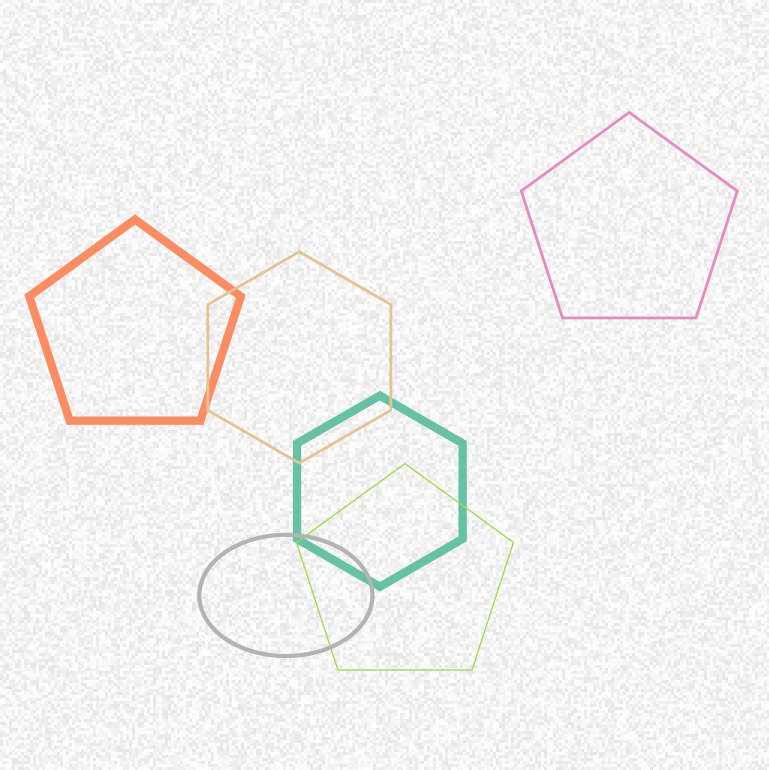[{"shape": "hexagon", "thickness": 3, "radius": 0.62, "center": [0.493, 0.362]}, {"shape": "pentagon", "thickness": 3, "radius": 0.72, "center": [0.175, 0.571]}, {"shape": "pentagon", "thickness": 1, "radius": 0.74, "center": [0.817, 0.706]}, {"shape": "pentagon", "thickness": 0.5, "radius": 0.74, "center": [0.526, 0.25]}, {"shape": "hexagon", "thickness": 1, "radius": 0.69, "center": [0.389, 0.536]}, {"shape": "oval", "thickness": 1.5, "radius": 0.56, "center": [0.371, 0.227]}]